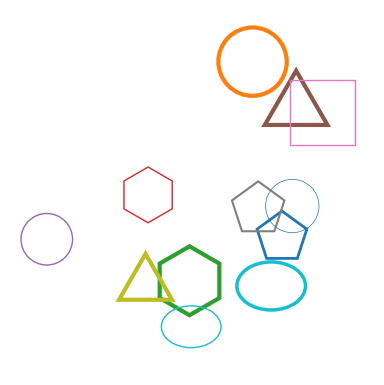[{"shape": "pentagon", "thickness": 2, "radius": 0.34, "center": [0.732, 0.384]}, {"shape": "circle", "thickness": 0.5, "radius": 0.35, "center": [0.759, 0.465]}, {"shape": "circle", "thickness": 3, "radius": 0.44, "center": [0.656, 0.84]}, {"shape": "hexagon", "thickness": 3, "radius": 0.45, "center": [0.492, 0.271]}, {"shape": "hexagon", "thickness": 1, "radius": 0.36, "center": [0.385, 0.494]}, {"shape": "circle", "thickness": 1, "radius": 0.33, "center": [0.122, 0.379]}, {"shape": "triangle", "thickness": 3, "radius": 0.47, "center": [0.769, 0.722]}, {"shape": "square", "thickness": 1, "radius": 0.42, "center": [0.838, 0.707]}, {"shape": "pentagon", "thickness": 1.5, "radius": 0.36, "center": [0.671, 0.457]}, {"shape": "triangle", "thickness": 3, "radius": 0.4, "center": [0.378, 0.261]}, {"shape": "oval", "thickness": 1, "radius": 0.39, "center": [0.497, 0.151]}, {"shape": "oval", "thickness": 2.5, "radius": 0.45, "center": [0.704, 0.257]}]